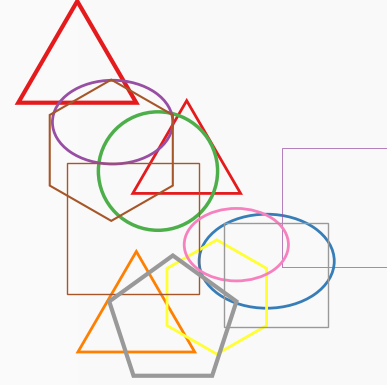[{"shape": "triangle", "thickness": 3, "radius": 0.88, "center": [0.199, 0.821]}, {"shape": "triangle", "thickness": 2, "radius": 0.8, "center": [0.482, 0.578]}, {"shape": "oval", "thickness": 2, "radius": 0.87, "center": [0.688, 0.322]}, {"shape": "circle", "thickness": 2.5, "radius": 0.77, "center": [0.408, 0.556]}, {"shape": "square", "thickness": 0.5, "radius": 0.77, "center": [0.883, 0.461]}, {"shape": "oval", "thickness": 2, "radius": 0.78, "center": [0.291, 0.683]}, {"shape": "triangle", "thickness": 2, "radius": 0.87, "center": [0.352, 0.173]}, {"shape": "hexagon", "thickness": 2, "radius": 0.74, "center": [0.559, 0.229]}, {"shape": "hexagon", "thickness": 1.5, "radius": 0.92, "center": [0.287, 0.61]}, {"shape": "square", "thickness": 1, "radius": 0.85, "center": [0.343, 0.405]}, {"shape": "oval", "thickness": 2, "radius": 0.67, "center": [0.61, 0.364]}, {"shape": "square", "thickness": 1, "radius": 0.67, "center": [0.712, 0.286]}, {"shape": "pentagon", "thickness": 3, "radius": 0.86, "center": [0.446, 0.164]}]